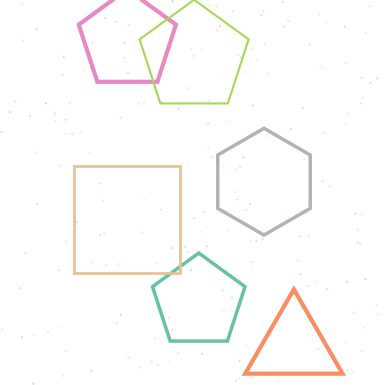[{"shape": "pentagon", "thickness": 2.5, "radius": 0.63, "center": [0.516, 0.216]}, {"shape": "triangle", "thickness": 3, "radius": 0.73, "center": [0.763, 0.102]}, {"shape": "pentagon", "thickness": 3, "radius": 0.66, "center": [0.331, 0.895]}, {"shape": "pentagon", "thickness": 1.5, "radius": 0.74, "center": [0.504, 0.852]}, {"shape": "square", "thickness": 2, "radius": 0.69, "center": [0.33, 0.43]}, {"shape": "hexagon", "thickness": 2.5, "radius": 0.69, "center": [0.686, 0.528]}]